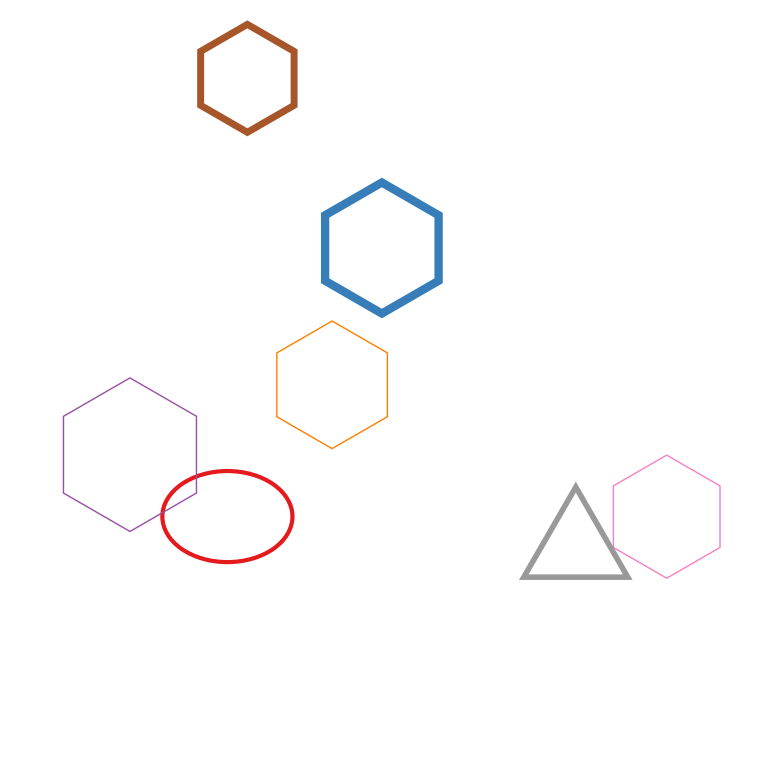[{"shape": "oval", "thickness": 1.5, "radius": 0.42, "center": [0.295, 0.329]}, {"shape": "hexagon", "thickness": 3, "radius": 0.43, "center": [0.496, 0.678]}, {"shape": "hexagon", "thickness": 0.5, "radius": 0.5, "center": [0.169, 0.41]}, {"shape": "hexagon", "thickness": 0.5, "radius": 0.41, "center": [0.431, 0.5]}, {"shape": "hexagon", "thickness": 2.5, "radius": 0.35, "center": [0.321, 0.898]}, {"shape": "hexagon", "thickness": 0.5, "radius": 0.4, "center": [0.866, 0.329]}, {"shape": "triangle", "thickness": 2, "radius": 0.39, "center": [0.748, 0.289]}]